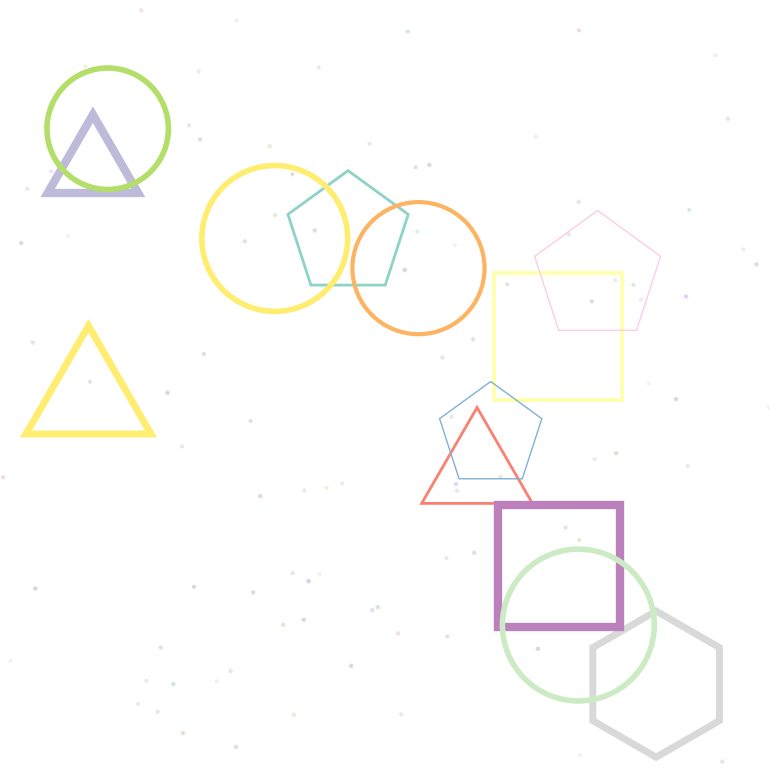[{"shape": "pentagon", "thickness": 1, "radius": 0.41, "center": [0.452, 0.696]}, {"shape": "square", "thickness": 1.5, "radius": 0.41, "center": [0.725, 0.563]}, {"shape": "triangle", "thickness": 3, "radius": 0.34, "center": [0.121, 0.783]}, {"shape": "triangle", "thickness": 1, "radius": 0.42, "center": [0.62, 0.388]}, {"shape": "pentagon", "thickness": 0.5, "radius": 0.35, "center": [0.637, 0.435]}, {"shape": "circle", "thickness": 1.5, "radius": 0.43, "center": [0.543, 0.652]}, {"shape": "circle", "thickness": 2, "radius": 0.39, "center": [0.14, 0.833]}, {"shape": "pentagon", "thickness": 0.5, "radius": 0.43, "center": [0.776, 0.641]}, {"shape": "hexagon", "thickness": 2.5, "radius": 0.47, "center": [0.852, 0.112]}, {"shape": "square", "thickness": 3, "radius": 0.39, "center": [0.726, 0.265]}, {"shape": "circle", "thickness": 2, "radius": 0.49, "center": [0.751, 0.188]}, {"shape": "circle", "thickness": 2, "radius": 0.47, "center": [0.357, 0.69]}, {"shape": "triangle", "thickness": 2.5, "radius": 0.47, "center": [0.115, 0.483]}]